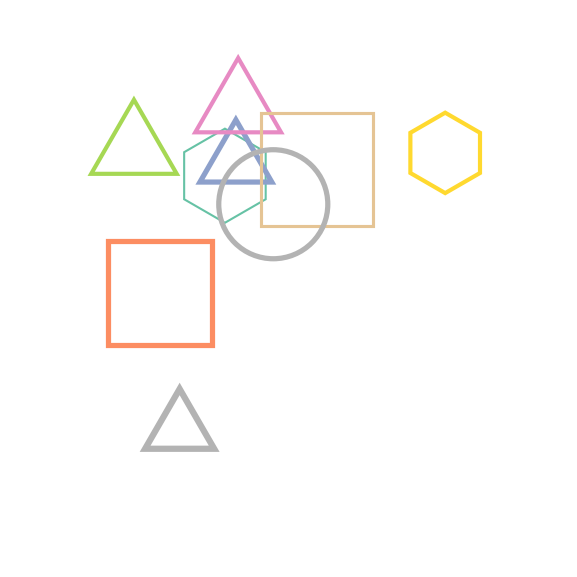[{"shape": "hexagon", "thickness": 1, "radius": 0.41, "center": [0.389, 0.695]}, {"shape": "square", "thickness": 2.5, "radius": 0.45, "center": [0.277, 0.491]}, {"shape": "triangle", "thickness": 2.5, "radius": 0.36, "center": [0.408, 0.72]}, {"shape": "triangle", "thickness": 2, "radius": 0.43, "center": [0.412, 0.813]}, {"shape": "triangle", "thickness": 2, "radius": 0.43, "center": [0.232, 0.741]}, {"shape": "hexagon", "thickness": 2, "radius": 0.35, "center": [0.771, 0.734]}, {"shape": "square", "thickness": 1.5, "radius": 0.49, "center": [0.549, 0.706]}, {"shape": "triangle", "thickness": 3, "radius": 0.35, "center": [0.311, 0.257]}, {"shape": "circle", "thickness": 2.5, "radius": 0.47, "center": [0.473, 0.645]}]